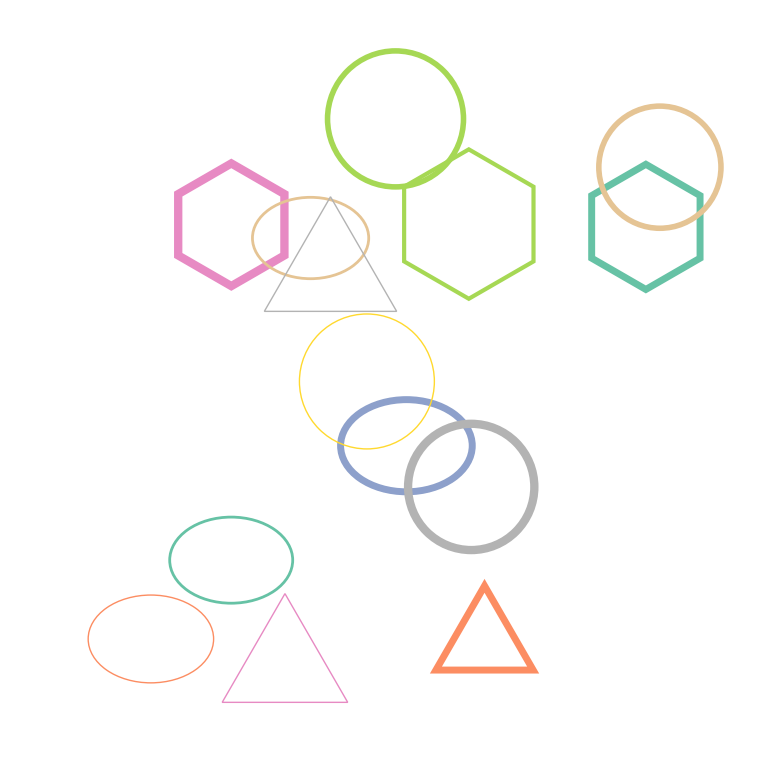[{"shape": "oval", "thickness": 1, "radius": 0.4, "center": [0.3, 0.273]}, {"shape": "hexagon", "thickness": 2.5, "radius": 0.41, "center": [0.839, 0.705]}, {"shape": "triangle", "thickness": 2.5, "radius": 0.36, "center": [0.629, 0.166]}, {"shape": "oval", "thickness": 0.5, "radius": 0.41, "center": [0.196, 0.17]}, {"shape": "oval", "thickness": 2.5, "radius": 0.43, "center": [0.528, 0.421]}, {"shape": "hexagon", "thickness": 3, "radius": 0.4, "center": [0.3, 0.708]}, {"shape": "triangle", "thickness": 0.5, "radius": 0.47, "center": [0.37, 0.135]}, {"shape": "hexagon", "thickness": 1.5, "radius": 0.49, "center": [0.609, 0.709]}, {"shape": "circle", "thickness": 2, "radius": 0.44, "center": [0.514, 0.846]}, {"shape": "circle", "thickness": 0.5, "radius": 0.44, "center": [0.476, 0.505]}, {"shape": "oval", "thickness": 1, "radius": 0.38, "center": [0.403, 0.691]}, {"shape": "circle", "thickness": 2, "radius": 0.4, "center": [0.857, 0.783]}, {"shape": "circle", "thickness": 3, "radius": 0.41, "center": [0.612, 0.368]}, {"shape": "triangle", "thickness": 0.5, "radius": 0.5, "center": [0.429, 0.645]}]